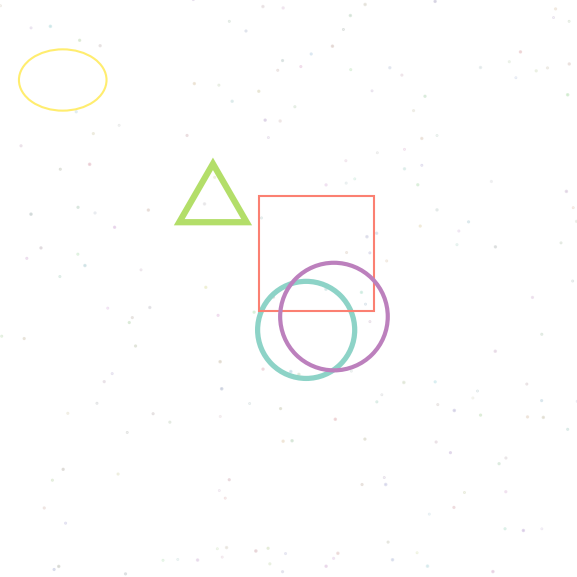[{"shape": "circle", "thickness": 2.5, "radius": 0.42, "center": [0.53, 0.428]}, {"shape": "square", "thickness": 1, "radius": 0.5, "center": [0.547, 0.56]}, {"shape": "triangle", "thickness": 3, "radius": 0.34, "center": [0.369, 0.648]}, {"shape": "circle", "thickness": 2, "radius": 0.47, "center": [0.578, 0.451]}, {"shape": "oval", "thickness": 1, "radius": 0.38, "center": [0.109, 0.861]}]